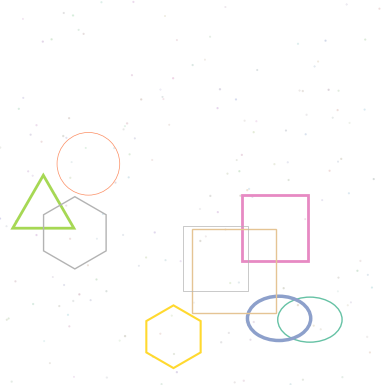[{"shape": "oval", "thickness": 1, "radius": 0.42, "center": [0.805, 0.17]}, {"shape": "circle", "thickness": 0.5, "radius": 0.41, "center": [0.23, 0.575]}, {"shape": "oval", "thickness": 2.5, "radius": 0.41, "center": [0.725, 0.173]}, {"shape": "square", "thickness": 2, "radius": 0.43, "center": [0.714, 0.409]}, {"shape": "triangle", "thickness": 2, "radius": 0.46, "center": [0.113, 0.453]}, {"shape": "hexagon", "thickness": 1.5, "radius": 0.41, "center": [0.451, 0.125]}, {"shape": "square", "thickness": 1, "radius": 0.55, "center": [0.608, 0.296]}, {"shape": "hexagon", "thickness": 1, "radius": 0.47, "center": [0.194, 0.395]}, {"shape": "square", "thickness": 0.5, "radius": 0.42, "center": [0.561, 0.329]}]